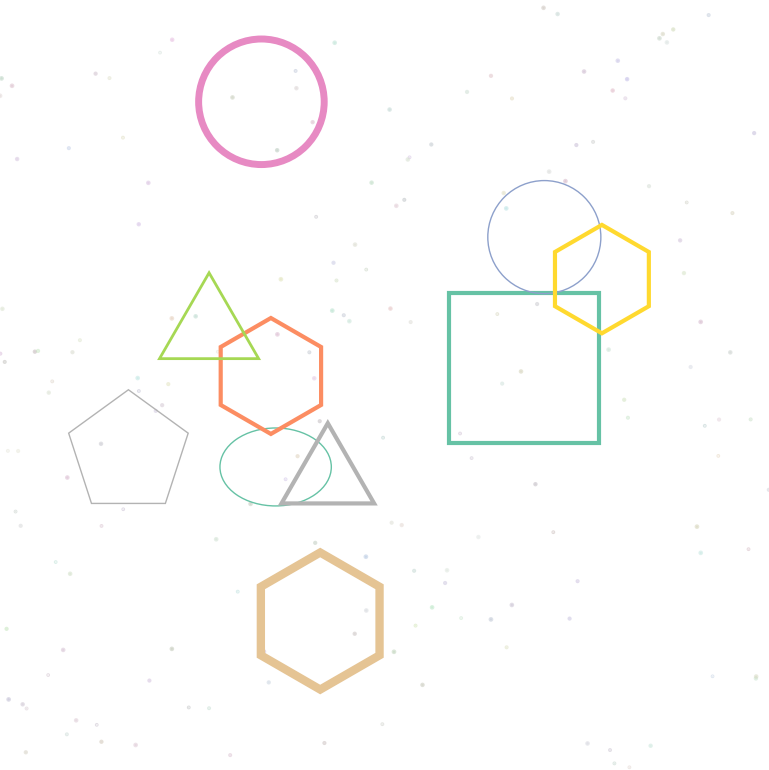[{"shape": "oval", "thickness": 0.5, "radius": 0.36, "center": [0.358, 0.394]}, {"shape": "square", "thickness": 1.5, "radius": 0.49, "center": [0.68, 0.522]}, {"shape": "hexagon", "thickness": 1.5, "radius": 0.38, "center": [0.352, 0.512]}, {"shape": "circle", "thickness": 0.5, "radius": 0.37, "center": [0.707, 0.692]}, {"shape": "circle", "thickness": 2.5, "radius": 0.41, "center": [0.34, 0.868]}, {"shape": "triangle", "thickness": 1, "radius": 0.37, "center": [0.272, 0.571]}, {"shape": "hexagon", "thickness": 1.5, "radius": 0.35, "center": [0.782, 0.638]}, {"shape": "hexagon", "thickness": 3, "radius": 0.44, "center": [0.416, 0.193]}, {"shape": "triangle", "thickness": 1.5, "radius": 0.35, "center": [0.426, 0.381]}, {"shape": "pentagon", "thickness": 0.5, "radius": 0.41, "center": [0.167, 0.412]}]